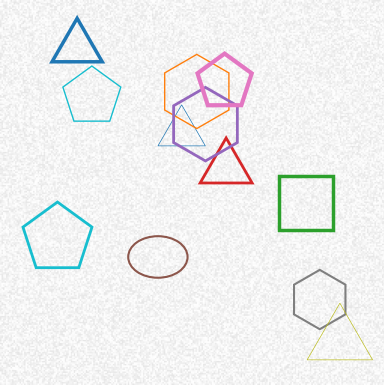[{"shape": "triangle", "thickness": 0.5, "radius": 0.36, "center": [0.472, 0.657]}, {"shape": "triangle", "thickness": 2.5, "radius": 0.38, "center": [0.2, 0.877]}, {"shape": "hexagon", "thickness": 1, "radius": 0.48, "center": [0.511, 0.762]}, {"shape": "square", "thickness": 2.5, "radius": 0.35, "center": [0.795, 0.473]}, {"shape": "triangle", "thickness": 2, "radius": 0.39, "center": [0.587, 0.564]}, {"shape": "hexagon", "thickness": 2, "radius": 0.48, "center": [0.534, 0.678]}, {"shape": "oval", "thickness": 1.5, "radius": 0.39, "center": [0.41, 0.333]}, {"shape": "pentagon", "thickness": 3, "radius": 0.37, "center": [0.583, 0.787]}, {"shape": "hexagon", "thickness": 1.5, "radius": 0.39, "center": [0.831, 0.222]}, {"shape": "triangle", "thickness": 0.5, "radius": 0.49, "center": [0.883, 0.114]}, {"shape": "pentagon", "thickness": 1, "radius": 0.4, "center": [0.239, 0.749]}, {"shape": "pentagon", "thickness": 2, "radius": 0.47, "center": [0.149, 0.381]}]